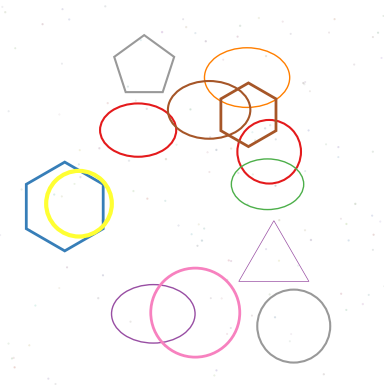[{"shape": "circle", "thickness": 1.5, "radius": 0.41, "center": [0.699, 0.606]}, {"shape": "oval", "thickness": 1.5, "radius": 0.49, "center": [0.359, 0.662]}, {"shape": "hexagon", "thickness": 2, "radius": 0.58, "center": [0.168, 0.464]}, {"shape": "oval", "thickness": 1, "radius": 0.47, "center": [0.695, 0.521]}, {"shape": "oval", "thickness": 1, "radius": 0.54, "center": [0.398, 0.185]}, {"shape": "triangle", "thickness": 0.5, "radius": 0.53, "center": [0.711, 0.322]}, {"shape": "oval", "thickness": 1, "radius": 0.55, "center": [0.642, 0.798]}, {"shape": "circle", "thickness": 3, "radius": 0.43, "center": [0.205, 0.471]}, {"shape": "hexagon", "thickness": 2, "radius": 0.41, "center": [0.645, 0.702]}, {"shape": "oval", "thickness": 1.5, "radius": 0.54, "center": [0.543, 0.715]}, {"shape": "circle", "thickness": 2, "radius": 0.58, "center": [0.507, 0.188]}, {"shape": "circle", "thickness": 1.5, "radius": 0.47, "center": [0.763, 0.153]}, {"shape": "pentagon", "thickness": 1.5, "radius": 0.41, "center": [0.375, 0.827]}]